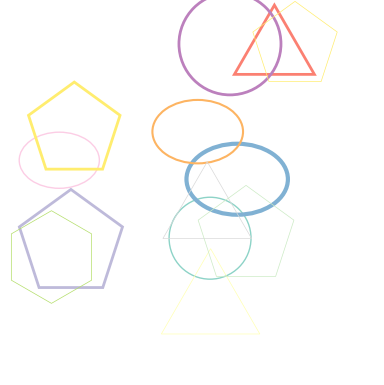[{"shape": "circle", "thickness": 1, "radius": 0.53, "center": [0.546, 0.381]}, {"shape": "triangle", "thickness": 0.5, "radius": 0.74, "center": [0.547, 0.206]}, {"shape": "pentagon", "thickness": 2, "radius": 0.7, "center": [0.184, 0.367]}, {"shape": "triangle", "thickness": 2, "radius": 0.6, "center": [0.713, 0.867]}, {"shape": "oval", "thickness": 3, "radius": 0.66, "center": [0.616, 0.534]}, {"shape": "oval", "thickness": 1.5, "radius": 0.59, "center": [0.514, 0.658]}, {"shape": "hexagon", "thickness": 0.5, "radius": 0.6, "center": [0.134, 0.332]}, {"shape": "oval", "thickness": 1, "radius": 0.52, "center": [0.154, 0.584]}, {"shape": "triangle", "thickness": 0.5, "radius": 0.67, "center": [0.538, 0.447]}, {"shape": "circle", "thickness": 2, "radius": 0.66, "center": [0.597, 0.886]}, {"shape": "pentagon", "thickness": 0.5, "radius": 0.65, "center": [0.639, 0.388]}, {"shape": "pentagon", "thickness": 0.5, "radius": 0.58, "center": [0.766, 0.881]}, {"shape": "pentagon", "thickness": 2, "radius": 0.63, "center": [0.193, 0.662]}]